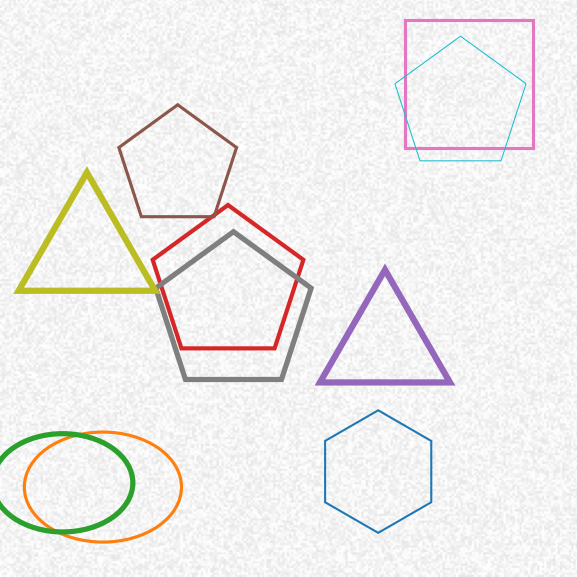[{"shape": "hexagon", "thickness": 1, "radius": 0.53, "center": [0.655, 0.183]}, {"shape": "oval", "thickness": 1.5, "radius": 0.68, "center": [0.178, 0.156]}, {"shape": "oval", "thickness": 2.5, "radius": 0.61, "center": [0.108, 0.163]}, {"shape": "pentagon", "thickness": 2, "radius": 0.69, "center": [0.395, 0.507]}, {"shape": "triangle", "thickness": 3, "radius": 0.65, "center": [0.667, 0.402]}, {"shape": "pentagon", "thickness": 1.5, "radius": 0.54, "center": [0.308, 0.711]}, {"shape": "square", "thickness": 1.5, "radius": 0.55, "center": [0.812, 0.853]}, {"shape": "pentagon", "thickness": 2.5, "radius": 0.71, "center": [0.404, 0.456]}, {"shape": "triangle", "thickness": 3, "radius": 0.68, "center": [0.151, 0.564]}, {"shape": "pentagon", "thickness": 0.5, "radius": 0.6, "center": [0.797, 0.817]}]